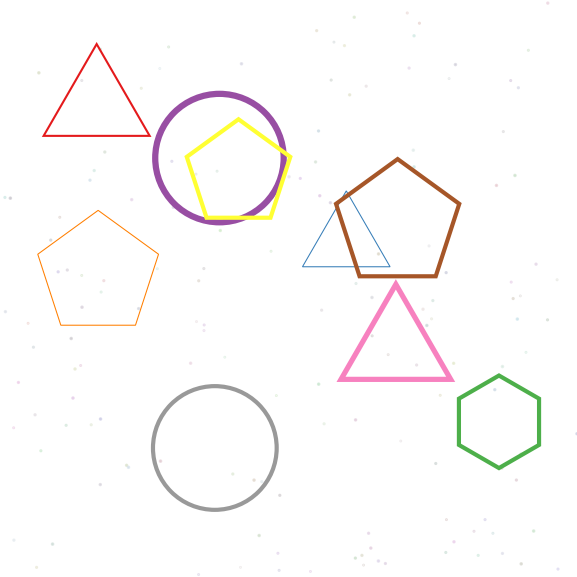[{"shape": "triangle", "thickness": 1, "radius": 0.53, "center": [0.167, 0.817]}, {"shape": "triangle", "thickness": 0.5, "radius": 0.44, "center": [0.6, 0.581]}, {"shape": "hexagon", "thickness": 2, "radius": 0.4, "center": [0.864, 0.269]}, {"shape": "circle", "thickness": 3, "radius": 0.56, "center": [0.38, 0.725]}, {"shape": "pentagon", "thickness": 0.5, "radius": 0.55, "center": [0.17, 0.525]}, {"shape": "pentagon", "thickness": 2, "radius": 0.47, "center": [0.413, 0.698]}, {"shape": "pentagon", "thickness": 2, "radius": 0.56, "center": [0.689, 0.611]}, {"shape": "triangle", "thickness": 2.5, "radius": 0.55, "center": [0.685, 0.397]}, {"shape": "circle", "thickness": 2, "radius": 0.54, "center": [0.372, 0.223]}]